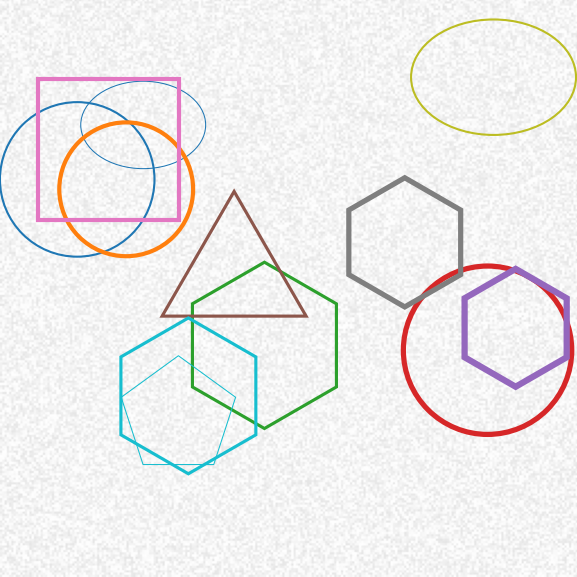[{"shape": "oval", "thickness": 0.5, "radius": 0.54, "center": [0.248, 0.783]}, {"shape": "circle", "thickness": 1, "radius": 0.67, "center": [0.134, 0.688]}, {"shape": "circle", "thickness": 2, "radius": 0.58, "center": [0.219, 0.671]}, {"shape": "hexagon", "thickness": 1.5, "radius": 0.72, "center": [0.458, 0.401]}, {"shape": "circle", "thickness": 2.5, "radius": 0.73, "center": [0.844, 0.393]}, {"shape": "hexagon", "thickness": 3, "radius": 0.51, "center": [0.893, 0.432]}, {"shape": "triangle", "thickness": 1.5, "radius": 0.72, "center": [0.405, 0.524]}, {"shape": "square", "thickness": 2, "radius": 0.61, "center": [0.188, 0.741]}, {"shape": "hexagon", "thickness": 2.5, "radius": 0.56, "center": [0.701, 0.579]}, {"shape": "oval", "thickness": 1, "radius": 0.71, "center": [0.855, 0.865]}, {"shape": "pentagon", "thickness": 0.5, "radius": 0.52, "center": [0.309, 0.279]}, {"shape": "hexagon", "thickness": 1.5, "radius": 0.67, "center": [0.326, 0.314]}]